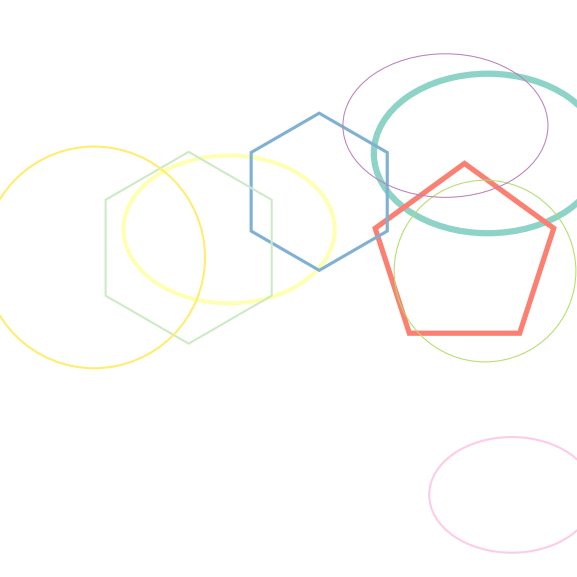[{"shape": "oval", "thickness": 3, "radius": 0.99, "center": [0.845, 0.733]}, {"shape": "oval", "thickness": 2, "radius": 0.91, "center": [0.397, 0.602]}, {"shape": "pentagon", "thickness": 2.5, "radius": 0.81, "center": [0.804, 0.554]}, {"shape": "hexagon", "thickness": 1.5, "radius": 0.68, "center": [0.553, 0.667]}, {"shape": "circle", "thickness": 0.5, "radius": 0.79, "center": [0.84, 0.53]}, {"shape": "oval", "thickness": 1, "radius": 0.72, "center": [0.886, 0.142]}, {"shape": "oval", "thickness": 0.5, "radius": 0.89, "center": [0.771, 0.782]}, {"shape": "hexagon", "thickness": 1, "radius": 0.83, "center": [0.327, 0.57]}, {"shape": "circle", "thickness": 1, "radius": 0.96, "center": [0.163, 0.553]}]